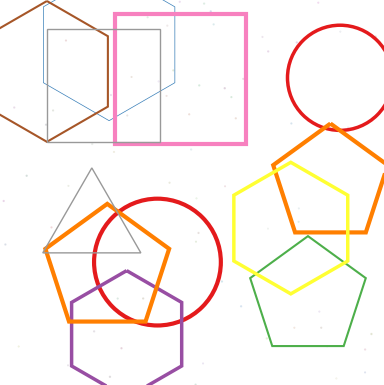[{"shape": "circle", "thickness": 3, "radius": 0.82, "center": [0.409, 0.319]}, {"shape": "circle", "thickness": 2.5, "radius": 0.68, "center": [0.883, 0.798]}, {"shape": "hexagon", "thickness": 0.5, "radius": 0.99, "center": [0.283, 0.884]}, {"shape": "pentagon", "thickness": 1.5, "radius": 0.79, "center": [0.8, 0.229]}, {"shape": "hexagon", "thickness": 2.5, "radius": 0.83, "center": [0.329, 0.132]}, {"shape": "pentagon", "thickness": 3, "radius": 0.84, "center": [0.279, 0.301]}, {"shape": "pentagon", "thickness": 3, "radius": 0.78, "center": [0.858, 0.523]}, {"shape": "hexagon", "thickness": 2.5, "radius": 0.85, "center": [0.755, 0.408]}, {"shape": "hexagon", "thickness": 1.5, "radius": 0.91, "center": [0.122, 0.814]}, {"shape": "square", "thickness": 3, "radius": 0.85, "center": [0.47, 0.795]}, {"shape": "square", "thickness": 1, "radius": 0.73, "center": [0.27, 0.777]}, {"shape": "triangle", "thickness": 1, "radius": 0.74, "center": [0.238, 0.417]}]